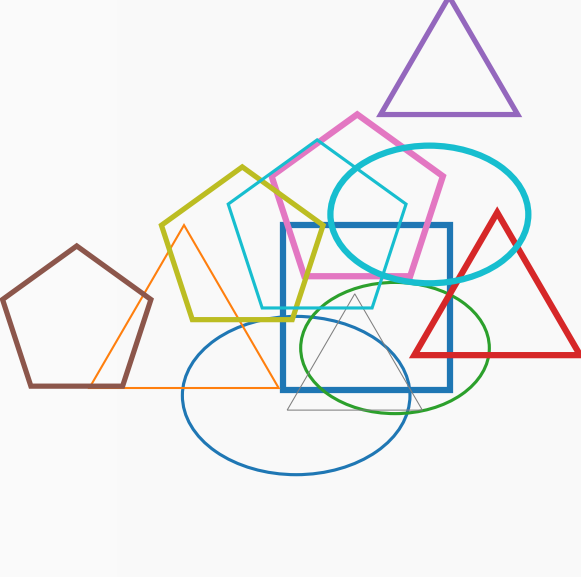[{"shape": "square", "thickness": 3, "radius": 0.72, "center": [0.631, 0.467]}, {"shape": "oval", "thickness": 1.5, "radius": 0.98, "center": [0.51, 0.314]}, {"shape": "triangle", "thickness": 1, "radius": 0.94, "center": [0.317, 0.421]}, {"shape": "oval", "thickness": 1.5, "radius": 0.81, "center": [0.68, 0.397]}, {"shape": "triangle", "thickness": 3, "radius": 0.82, "center": [0.855, 0.466]}, {"shape": "triangle", "thickness": 2.5, "radius": 0.68, "center": [0.773, 0.869]}, {"shape": "pentagon", "thickness": 2.5, "radius": 0.67, "center": [0.132, 0.439]}, {"shape": "pentagon", "thickness": 3, "radius": 0.77, "center": [0.615, 0.646]}, {"shape": "triangle", "thickness": 0.5, "radius": 0.67, "center": [0.61, 0.356]}, {"shape": "pentagon", "thickness": 2.5, "radius": 0.73, "center": [0.417, 0.564]}, {"shape": "pentagon", "thickness": 1.5, "radius": 0.8, "center": [0.546, 0.596]}, {"shape": "oval", "thickness": 3, "radius": 0.85, "center": [0.739, 0.628]}]